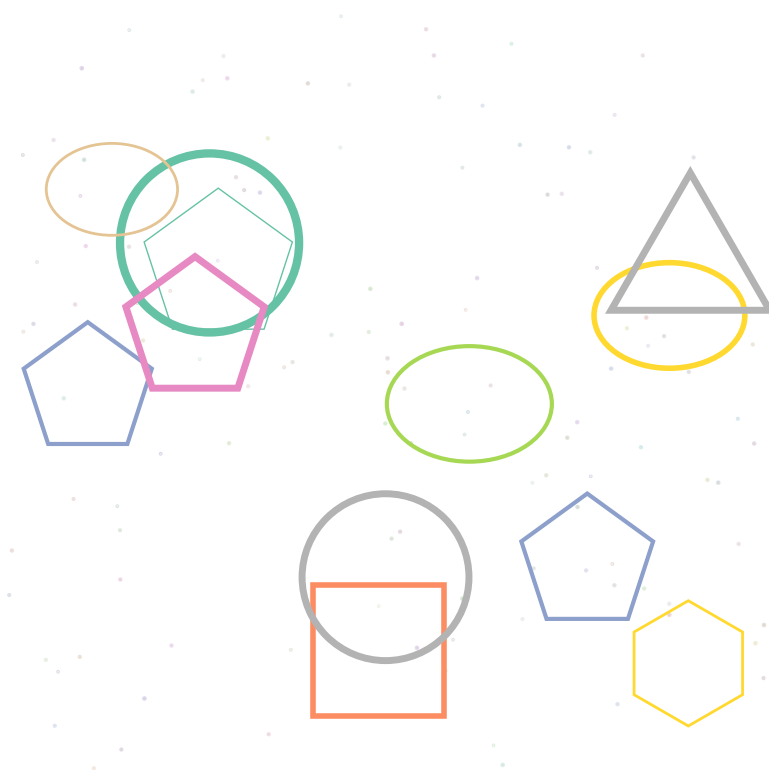[{"shape": "pentagon", "thickness": 0.5, "radius": 0.51, "center": [0.283, 0.654]}, {"shape": "circle", "thickness": 3, "radius": 0.58, "center": [0.272, 0.685]}, {"shape": "square", "thickness": 2, "radius": 0.42, "center": [0.491, 0.155]}, {"shape": "pentagon", "thickness": 1.5, "radius": 0.44, "center": [0.114, 0.494]}, {"shape": "pentagon", "thickness": 1.5, "radius": 0.45, "center": [0.763, 0.269]}, {"shape": "pentagon", "thickness": 2.5, "radius": 0.47, "center": [0.253, 0.572]}, {"shape": "oval", "thickness": 1.5, "radius": 0.54, "center": [0.61, 0.475]}, {"shape": "oval", "thickness": 2, "radius": 0.49, "center": [0.869, 0.59]}, {"shape": "hexagon", "thickness": 1, "radius": 0.41, "center": [0.894, 0.138]}, {"shape": "oval", "thickness": 1, "radius": 0.43, "center": [0.145, 0.754]}, {"shape": "circle", "thickness": 2.5, "radius": 0.54, "center": [0.501, 0.25]}, {"shape": "triangle", "thickness": 2.5, "radius": 0.59, "center": [0.897, 0.657]}]